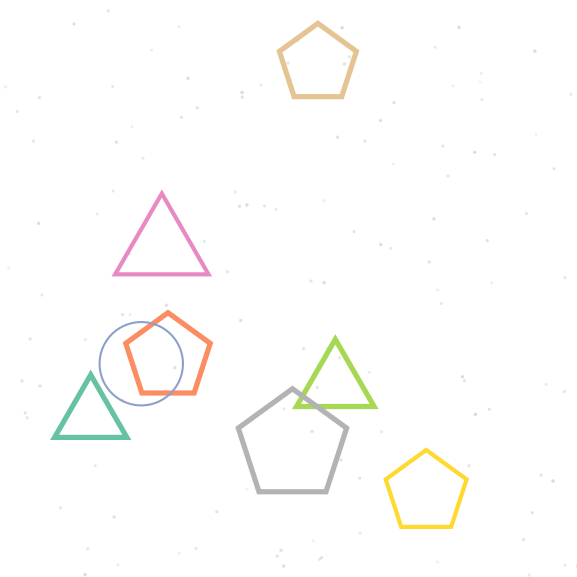[{"shape": "triangle", "thickness": 2.5, "radius": 0.36, "center": [0.157, 0.278]}, {"shape": "pentagon", "thickness": 2.5, "radius": 0.38, "center": [0.291, 0.381]}, {"shape": "circle", "thickness": 1, "radius": 0.36, "center": [0.245, 0.369]}, {"shape": "triangle", "thickness": 2, "radius": 0.47, "center": [0.28, 0.571]}, {"shape": "triangle", "thickness": 2.5, "radius": 0.39, "center": [0.581, 0.334]}, {"shape": "pentagon", "thickness": 2, "radius": 0.37, "center": [0.738, 0.146]}, {"shape": "pentagon", "thickness": 2.5, "radius": 0.35, "center": [0.55, 0.888]}, {"shape": "pentagon", "thickness": 2.5, "radius": 0.49, "center": [0.506, 0.227]}]